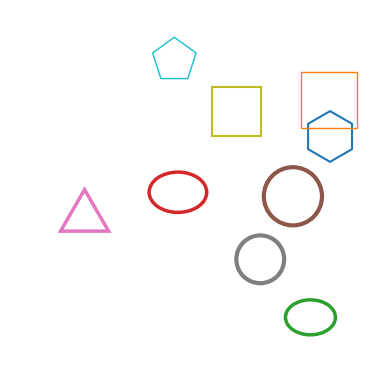[{"shape": "hexagon", "thickness": 1.5, "radius": 0.33, "center": [0.857, 0.646]}, {"shape": "square", "thickness": 1, "radius": 0.36, "center": [0.855, 0.741]}, {"shape": "oval", "thickness": 2.5, "radius": 0.32, "center": [0.806, 0.176]}, {"shape": "oval", "thickness": 2.5, "radius": 0.37, "center": [0.462, 0.501]}, {"shape": "circle", "thickness": 3, "radius": 0.38, "center": [0.761, 0.49]}, {"shape": "triangle", "thickness": 2.5, "radius": 0.36, "center": [0.22, 0.436]}, {"shape": "circle", "thickness": 3, "radius": 0.31, "center": [0.676, 0.326]}, {"shape": "square", "thickness": 1.5, "radius": 0.32, "center": [0.614, 0.709]}, {"shape": "pentagon", "thickness": 1, "radius": 0.3, "center": [0.453, 0.844]}]